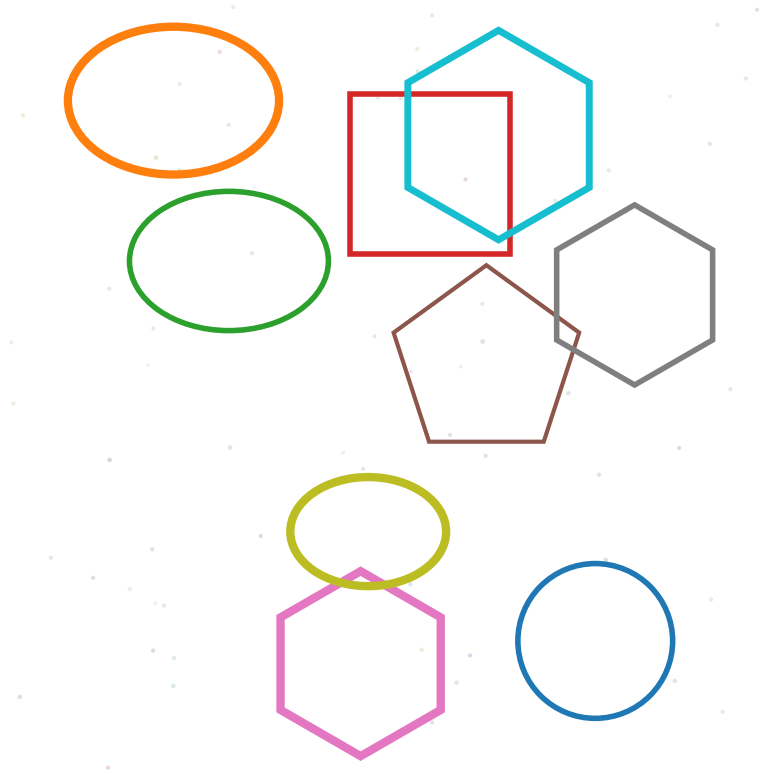[{"shape": "circle", "thickness": 2, "radius": 0.5, "center": [0.773, 0.168]}, {"shape": "oval", "thickness": 3, "radius": 0.69, "center": [0.225, 0.869]}, {"shape": "oval", "thickness": 2, "radius": 0.65, "center": [0.297, 0.661]}, {"shape": "square", "thickness": 2, "radius": 0.52, "center": [0.559, 0.774]}, {"shape": "pentagon", "thickness": 1.5, "radius": 0.63, "center": [0.632, 0.529]}, {"shape": "hexagon", "thickness": 3, "radius": 0.6, "center": [0.468, 0.138]}, {"shape": "hexagon", "thickness": 2, "radius": 0.58, "center": [0.824, 0.617]}, {"shape": "oval", "thickness": 3, "radius": 0.51, "center": [0.478, 0.31]}, {"shape": "hexagon", "thickness": 2.5, "radius": 0.68, "center": [0.647, 0.825]}]